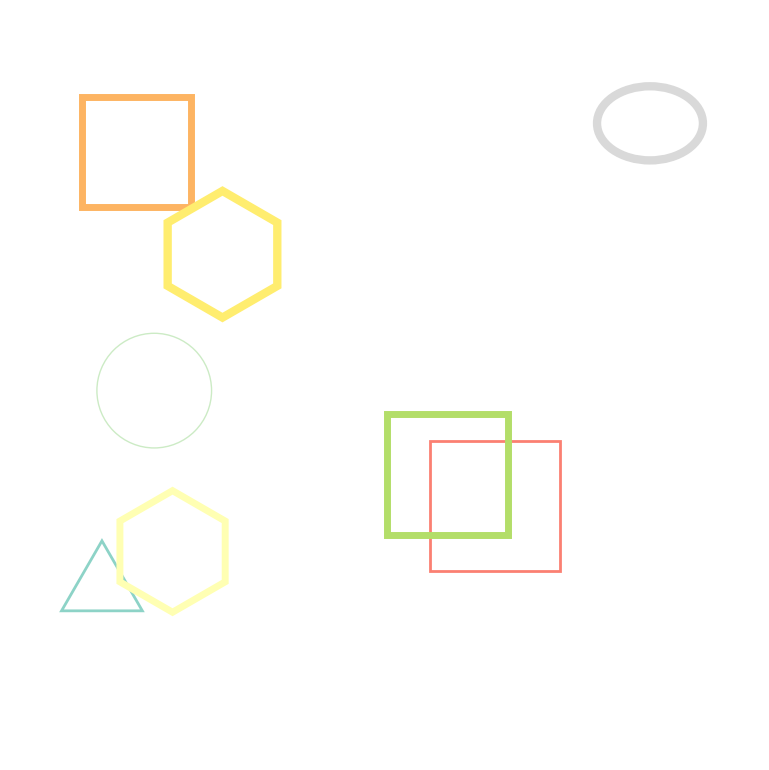[{"shape": "triangle", "thickness": 1, "radius": 0.3, "center": [0.132, 0.237]}, {"shape": "hexagon", "thickness": 2.5, "radius": 0.39, "center": [0.224, 0.284]}, {"shape": "square", "thickness": 1, "radius": 0.42, "center": [0.642, 0.343]}, {"shape": "square", "thickness": 2.5, "radius": 0.36, "center": [0.178, 0.803]}, {"shape": "square", "thickness": 2.5, "radius": 0.39, "center": [0.582, 0.383]}, {"shape": "oval", "thickness": 3, "radius": 0.34, "center": [0.844, 0.84]}, {"shape": "circle", "thickness": 0.5, "radius": 0.37, "center": [0.2, 0.493]}, {"shape": "hexagon", "thickness": 3, "radius": 0.41, "center": [0.289, 0.67]}]